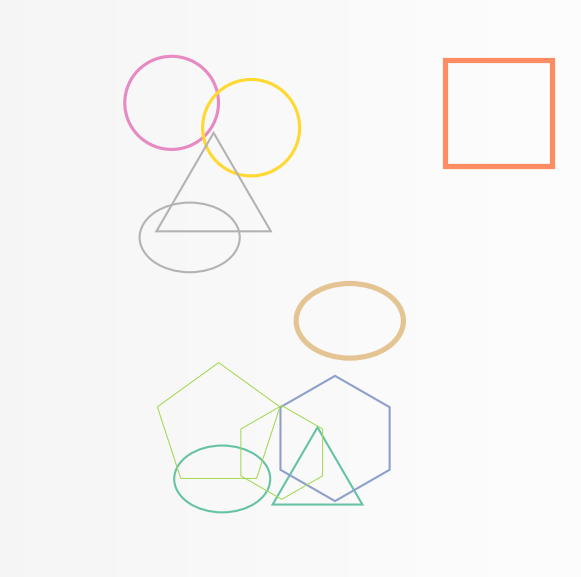[{"shape": "oval", "thickness": 1, "radius": 0.41, "center": [0.382, 0.17]}, {"shape": "triangle", "thickness": 1, "radius": 0.45, "center": [0.546, 0.17]}, {"shape": "square", "thickness": 2.5, "radius": 0.46, "center": [0.857, 0.803]}, {"shape": "hexagon", "thickness": 1, "radius": 0.54, "center": [0.576, 0.24]}, {"shape": "circle", "thickness": 1.5, "radius": 0.4, "center": [0.295, 0.821]}, {"shape": "hexagon", "thickness": 0.5, "radius": 0.41, "center": [0.485, 0.216]}, {"shape": "pentagon", "thickness": 0.5, "radius": 0.55, "center": [0.376, 0.26]}, {"shape": "circle", "thickness": 1.5, "radius": 0.42, "center": [0.432, 0.778]}, {"shape": "oval", "thickness": 2.5, "radius": 0.46, "center": [0.602, 0.444]}, {"shape": "oval", "thickness": 1, "radius": 0.43, "center": [0.326, 0.588]}, {"shape": "triangle", "thickness": 1, "radius": 0.57, "center": [0.368, 0.655]}]